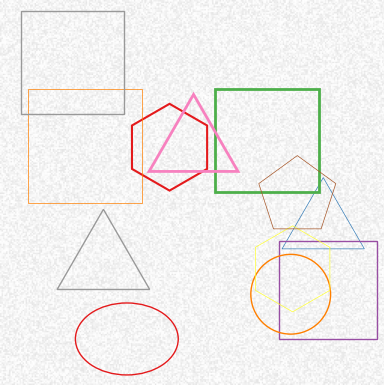[{"shape": "hexagon", "thickness": 1.5, "radius": 0.56, "center": [0.44, 0.618]}, {"shape": "oval", "thickness": 1, "radius": 0.67, "center": [0.329, 0.12]}, {"shape": "triangle", "thickness": 0.5, "radius": 0.62, "center": [0.84, 0.415]}, {"shape": "square", "thickness": 2, "radius": 0.67, "center": [0.693, 0.635]}, {"shape": "square", "thickness": 1, "radius": 0.64, "center": [0.851, 0.246]}, {"shape": "square", "thickness": 0.5, "radius": 0.74, "center": [0.221, 0.62]}, {"shape": "circle", "thickness": 1, "radius": 0.52, "center": [0.755, 0.236]}, {"shape": "hexagon", "thickness": 0.5, "radius": 0.56, "center": [0.76, 0.302]}, {"shape": "pentagon", "thickness": 0.5, "radius": 0.53, "center": [0.772, 0.491]}, {"shape": "triangle", "thickness": 2, "radius": 0.67, "center": [0.503, 0.621]}, {"shape": "square", "thickness": 1, "radius": 0.67, "center": [0.188, 0.838]}, {"shape": "triangle", "thickness": 1, "radius": 0.69, "center": [0.269, 0.318]}]